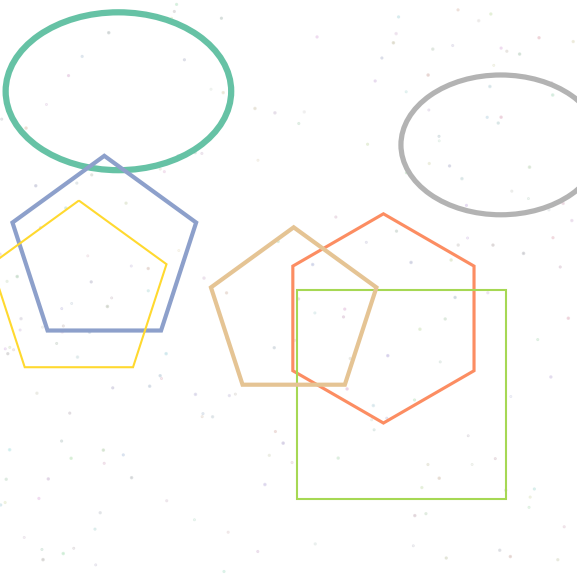[{"shape": "oval", "thickness": 3, "radius": 0.98, "center": [0.205, 0.841]}, {"shape": "hexagon", "thickness": 1.5, "radius": 0.91, "center": [0.664, 0.448]}, {"shape": "pentagon", "thickness": 2, "radius": 0.84, "center": [0.181, 0.562]}, {"shape": "square", "thickness": 1, "radius": 0.9, "center": [0.695, 0.317]}, {"shape": "pentagon", "thickness": 1, "radius": 0.8, "center": [0.137, 0.492]}, {"shape": "pentagon", "thickness": 2, "radius": 0.75, "center": [0.509, 0.455]}, {"shape": "oval", "thickness": 2.5, "radius": 0.86, "center": [0.867, 0.748]}]